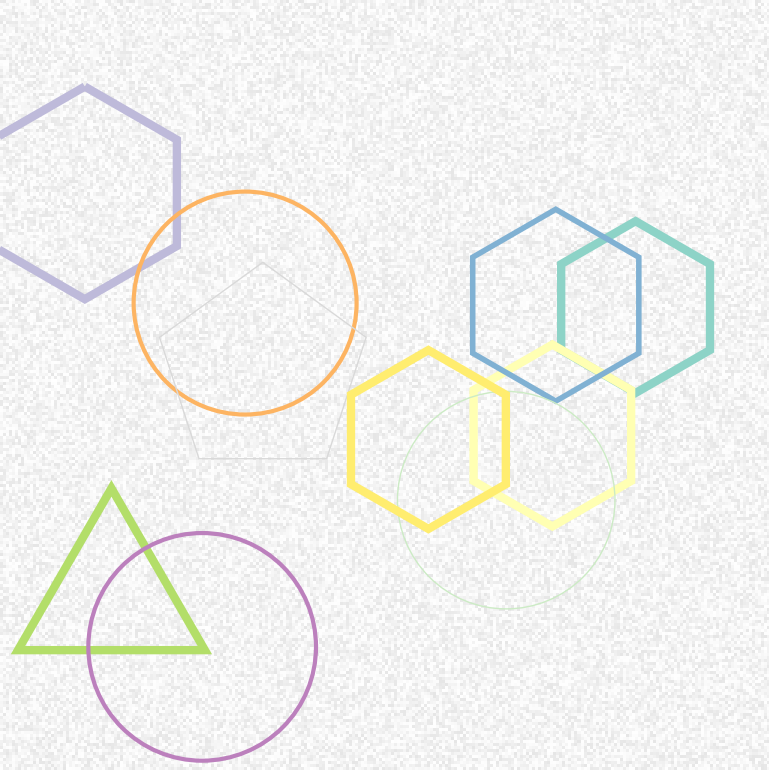[{"shape": "hexagon", "thickness": 3, "radius": 0.56, "center": [0.825, 0.601]}, {"shape": "hexagon", "thickness": 3, "radius": 0.59, "center": [0.717, 0.434]}, {"shape": "hexagon", "thickness": 3, "radius": 0.69, "center": [0.11, 0.75]}, {"shape": "hexagon", "thickness": 2, "radius": 0.62, "center": [0.722, 0.604]}, {"shape": "circle", "thickness": 1.5, "radius": 0.72, "center": [0.318, 0.606]}, {"shape": "triangle", "thickness": 3, "radius": 0.7, "center": [0.145, 0.226]}, {"shape": "pentagon", "thickness": 0.5, "radius": 0.71, "center": [0.341, 0.518]}, {"shape": "circle", "thickness": 1.5, "radius": 0.74, "center": [0.263, 0.16]}, {"shape": "circle", "thickness": 0.5, "radius": 0.71, "center": [0.657, 0.35]}, {"shape": "hexagon", "thickness": 3, "radius": 0.58, "center": [0.556, 0.429]}]